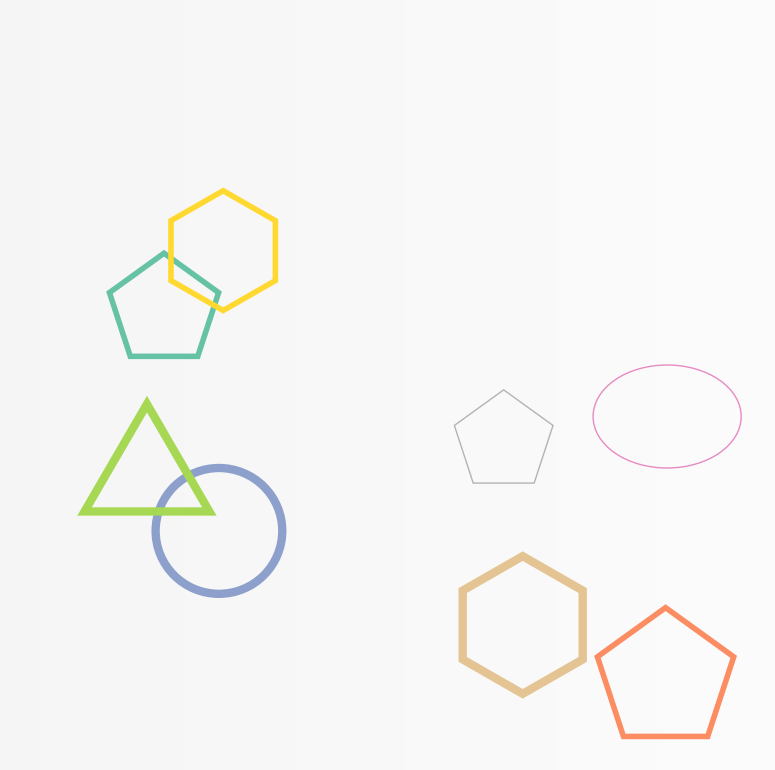[{"shape": "pentagon", "thickness": 2, "radius": 0.37, "center": [0.212, 0.597]}, {"shape": "pentagon", "thickness": 2, "radius": 0.46, "center": [0.859, 0.118]}, {"shape": "circle", "thickness": 3, "radius": 0.41, "center": [0.283, 0.311]}, {"shape": "oval", "thickness": 0.5, "radius": 0.48, "center": [0.861, 0.459]}, {"shape": "triangle", "thickness": 3, "radius": 0.46, "center": [0.19, 0.382]}, {"shape": "hexagon", "thickness": 2, "radius": 0.39, "center": [0.288, 0.675]}, {"shape": "hexagon", "thickness": 3, "radius": 0.45, "center": [0.674, 0.188]}, {"shape": "pentagon", "thickness": 0.5, "radius": 0.33, "center": [0.65, 0.427]}]